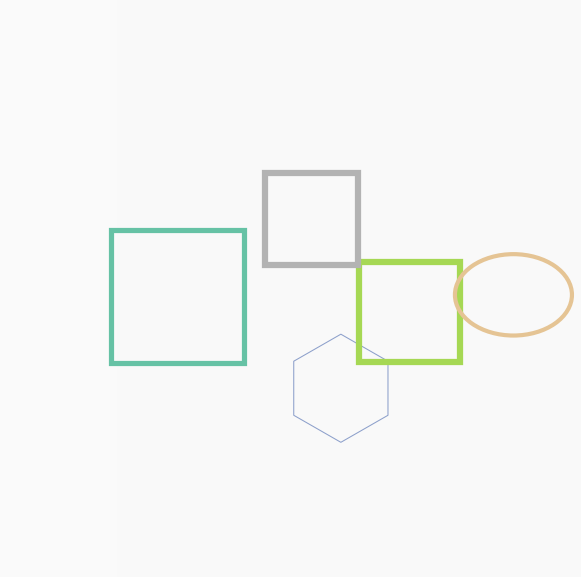[{"shape": "square", "thickness": 2.5, "radius": 0.57, "center": [0.305, 0.486]}, {"shape": "hexagon", "thickness": 0.5, "radius": 0.47, "center": [0.586, 0.327]}, {"shape": "square", "thickness": 3, "radius": 0.43, "center": [0.704, 0.459]}, {"shape": "oval", "thickness": 2, "radius": 0.5, "center": [0.883, 0.489]}, {"shape": "square", "thickness": 3, "radius": 0.4, "center": [0.536, 0.62]}]